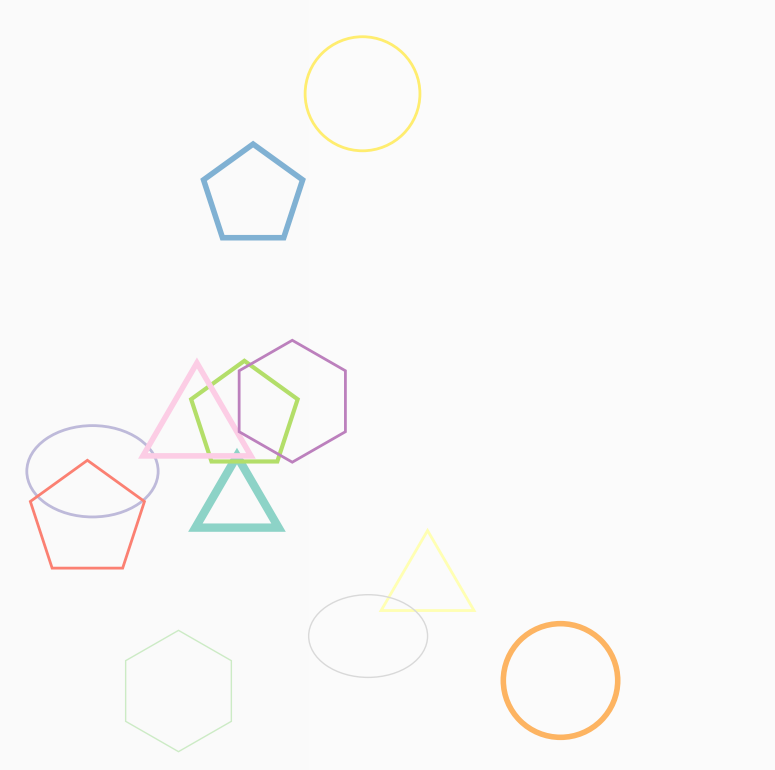[{"shape": "triangle", "thickness": 3, "radius": 0.31, "center": [0.306, 0.346]}, {"shape": "triangle", "thickness": 1, "radius": 0.35, "center": [0.552, 0.242]}, {"shape": "oval", "thickness": 1, "radius": 0.42, "center": [0.119, 0.388]}, {"shape": "pentagon", "thickness": 1, "radius": 0.39, "center": [0.113, 0.325]}, {"shape": "pentagon", "thickness": 2, "radius": 0.34, "center": [0.327, 0.746]}, {"shape": "circle", "thickness": 2, "radius": 0.37, "center": [0.723, 0.116]}, {"shape": "pentagon", "thickness": 1.5, "radius": 0.36, "center": [0.315, 0.459]}, {"shape": "triangle", "thickness": 2, "radius": 0.4, "center": [0.254, 0.448]}, {"shape": "oval", "thickness": 0.5, "radius": 0.38, "center": [0.475, 0.174]}, {"shape": "hexagon", "thickness": 1, "radius": 0.4, "center": [0.377, 0.479]}, {"shape": "hexagon", "thickness": 0.5, "radius": 0.39, "center": [0.23, 0.103]}, {"shape": "circle", "thickness": 1, "radius": 0.37, "center": [0.468, 0.878]}]